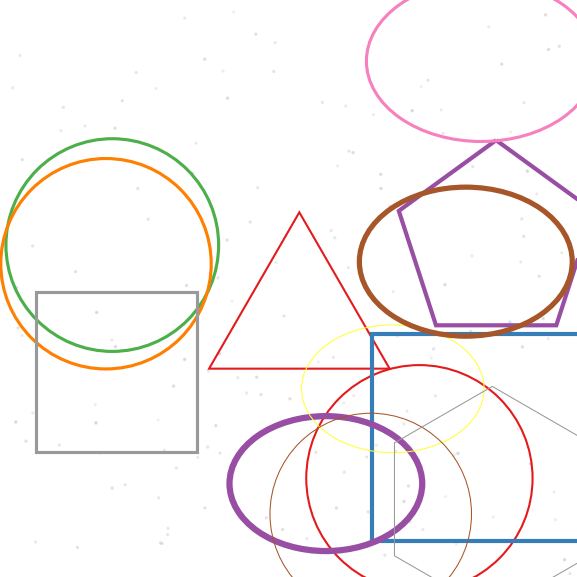[{"shape": "triangle", "thickness": 1, "radius": 0.9, "center": [0.518, 0.451]}, {"shape": "circle", "thickness": 1, "radius": 0.98, "center": [0.726, 0.171]}, {"shape": "square", "thickness": 2, "radius": 0.89, "center": [0.822, 0.241]}, {"shape": "circle", "thickness": 1.5, "radius": 0.92, "center": [0.194, 0.575]}, {"shape": "pentagon", "thickness": 2, "radius": 0.89, "center": [0.859, 0.579]}, {"shape": "oval", "thickness": 3, "radius": 0.83, "center": [0.564, 0.162]}, {"shape": "circle", "thickness": 1.5, "radius": 0.91, "center": [0.184, 0.542]}, {"shape": "oval", "thickness": 0.5, "radius": 0.79, "center": [0.68, 0.326]}, {"shape": "circle", "thickness": 0.5, "radius": 0.87, "center": [0.642, 0.109]}, {"shape": "oval", "thickness": 2.5, "radius": 0.92, "center": [0.807, 0.546]}, {"shape": "oval", "thickness": 1.5, "radius": 0.99, "center": [0.833, 0.893]}, {"shape": "square", "thickness": 1.5, "radius": 0.7, "center": [0.202, 0.355]}, {"shape": "hexagon", "thickness": 0.5, "radius": 0.98, "center": [0.852, 0.134]}]